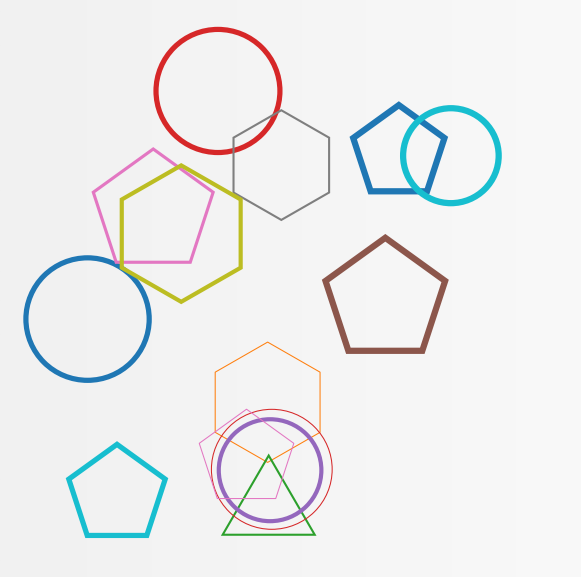[{"shape": "circle", "thickness": 2.5, "radius": 0.53, "center": [0.151, 0.447]}, {"shape": "pentagon", "thickness": 3, "radius": 0.41, "center": [0.686, 0.735]}, {"shape": "hexagon", "thickness": 0.5, "radius": 0.52, "center": [0.46, 0.303]}, {"shape": "triangle", "thickness": 1, "radius": 0.46, "center": [0.462, 0.119]}, {"shape": "circle", "thickness": 2.5, "radius": 0.53, "center": [0.375, 0.842]}, {"shape": "circle", "thickness": 0.5, "radius": 0.52, "center": [0.468, 0.186]}, {"shape": "circle", "thickness": 2, "radius": 0.44, "center": [0.465, 0.185]}, {"shape": "pentagon", "thickness": 3, "radius": 0.54, "center": [0.663, 0.479]}, {"shape": "pentagon", "thickness": 0.5, "radius": 0.43, "center": [0.424, 0.205]}, {"shape": "pentagon", "thickness": 1.5, "radius": 0.54, "center": [0.264, 0.633]}, {"shape": "hexagon", "thickness": 1, "radius": 0.47, "center": [0.484, 0.713]}, {"shape": "hexagon", "thickness": 2, "radius": 0.59, "center": [0.312, 0.595]}, {"shape": "pentagon", "thickness": 2.5, "radius": 0.44, "center": [0.201, 0.142]}, {"shape": "circle", "thickness": 3, "radius": 0.41, "center": [0.776, 0.73]}]